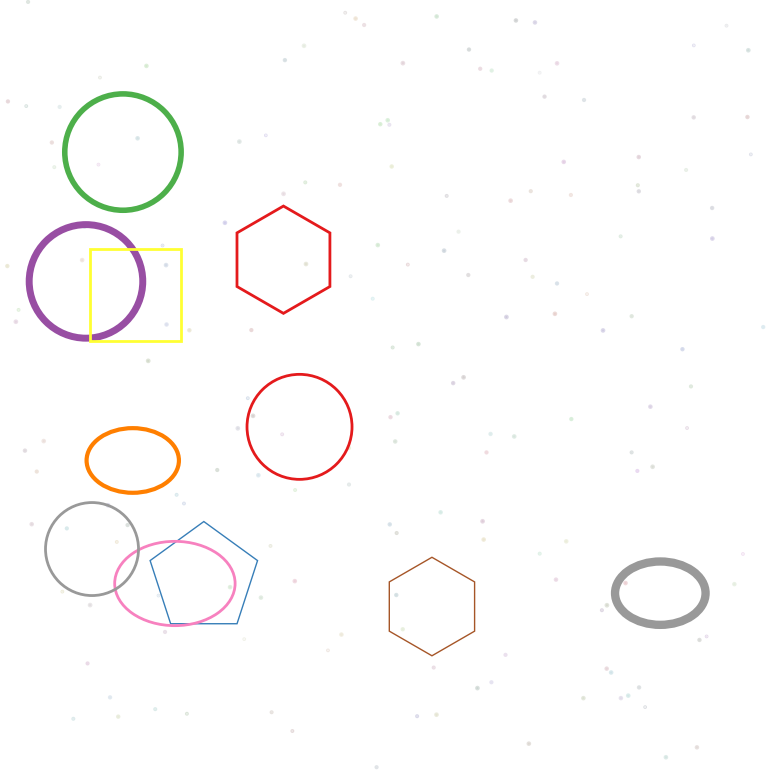[{"shape": "hexagon", "thickness": 1, "radius": 0.35, "center": [0.368, 0.663]}, {"shape": "circle", "thickness": 1, "radius": 0.34, "center": [0.389, 0.446]}, {"shape": "pentagon", "thickness": 0.5, "radius": 0.37, "center": [0.265, 0.249]}, {"shape": "circle", "thickness": 2, "radius": 0.38, "center": [0.16, 0.802]}, {"shape": "circle", "thickness": 2.5, "radius": 0.37, "center": [0.112, 0.635]}, {"shape": "oval", "thickness": 1.5, "radius": 0.3, "center": [0.172, 0.402]}, {"shape": "square", "thickness": 1, "radius": 0.3, "center": [0.176, 0.617]}, {"shape": "hexagon", "thickness": 0.5, "radius": 0.32, "center": [0.561, 0.212]}, {"shape": "oval", "thickness": 1, "radius": 0.39, "center": [0.227, 0.242]}, {"shape": "oval", "thickness": 3, "radius": 0.29, "center": [0.858, 0.23]}, {"shape": "circle", "thickness": 1, "radius": 0.3, "center": [0.119, 0.287]}]